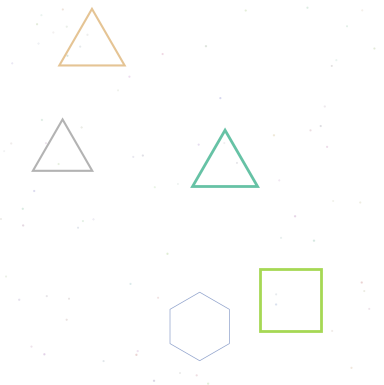[{"shape": "triangle", "thickness": 2, "radius": 0.49, "center": [0.585, 0.564]}, {"shape": "hexagon", "thickness": 0.5, "radius": 0.44, "center": [0.519, 0.152]}, {"shape": "square", "thickness": 2, "radius": 0.4, "center": [0.754, 0.221]}, {"shape": "triangle", "thickness": 1.5, "radius": 0.49, "center": [0.239, 0.879]}, {"shape": "triangle", "thickness": 1.5, "radius": 0.44, "center": [0.163, 0.601]}]